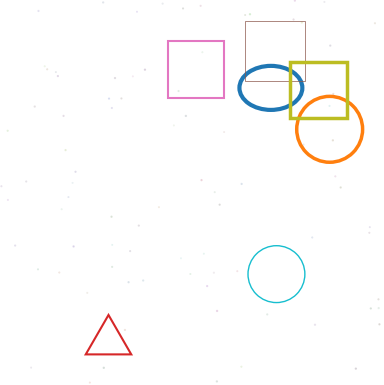[{"shape": "oval", "thickness": 3, "radius": 0.41, "center": [0.704, 0.772]}, {"shape": "circle", "thickness": 2.5, "radius": 0.43, "center": [0.856, 0.664]}, {"shape": "triangle", "thickness": 1.5, "radius": 0.34, "center": [0.282, 0.114]}, {"shape": "square", "thickness": 0.5, "radius": 0.39, "center": [0.714, 0.868]}, {"shape": "square", "thickness": 1.5, "radius": 0.37, "center": [0.51, 0.82]}, {"shape": "square", "thickness": 2.5, "radius": 0.37, "center": [0.827, 0.766]}, {"shape": "circle", "thickness": 1, "radius": 0.37, "center": [0.718, 0.288]}]